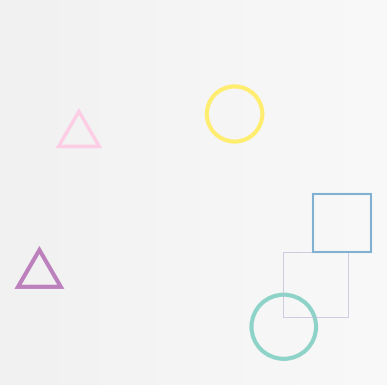[{"shape": "circle", "thickness": 3, "radius": 0.42, "center": [0.732, 0.151]}, {"shape": "square", "thickness": 0.5, "radius": 0.42, "center": [0.814, 0.261]}, {"shape": "square", "thickness": 1.5, "radius": 0.38, "center": [0.883, 0.422]}, {"shape": "triangle", "thickness": 2.5, "radius": 0.3, "center": [0.204, 0.65]}, {"shape": "triangle", "thickness": 3, "radius": 0.32, "center": [0.102, 0.287]}, {"shape": "circle", "thickness": 3, "radius": 0.36, "center": [0.605, 0.704]}]